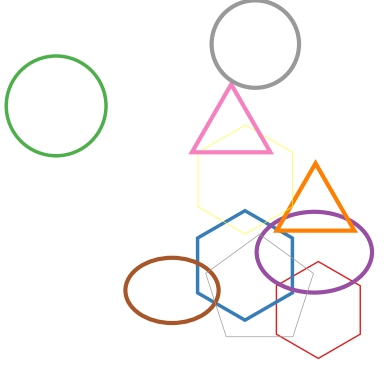[{"shape": "hexagon", "thickness": 1, "radius": 0.63, "center": [0.827, 0.195]}, {"shape": "hexagon", "thickness": 2.5, "radius": 0.71, "center": [0.636, 0.311]}, {"shape": "circle", "thickness": 2.5, "radius": 0.65, "center": [0.146, 0.725]}, {"shape": "oval", "thickness": 3, "radius": 0.75, "center": [0.816, 0.345]}, {"shape": "triangle", "thickness": 3, "radius": 0.58, "center": [0.82, 0.459]}, {"shape": "hexagon", "thickness": 0.5, "radius": 0.71, "center": [0.637, 0.534]}, {"shape": "oval", "thickness": 3, "radius": 0.61, "center": [0.447, 0.246]}, {"shape": "triangle", "thickness": 3, "radius": 0.59, "center": [0.6, 0.663]}, {"shape": "circle", "thickness": 3, "radius": 0.57, "center": [0.663, 0.885]}, {"shape": "pentagon", "thickness": 0.5, "radius": 0.74, "center": [0.674, 0.244]}]